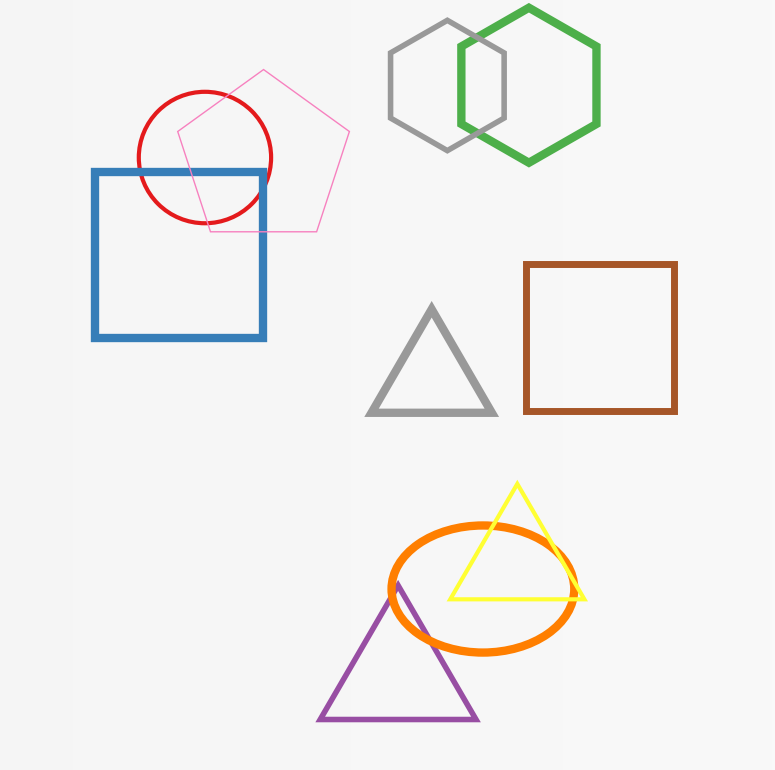[{"shape": "circle", "thickness": 1.5, "radius": 0.43, "center": [0.264, 0.795]}, {"shape": "square", "thickness": 3, "radius": 0.54, "center": [0.231, 0.669]}, {"shape": "hexagon", "thickness": 3, "radius": 0.5, "center": [0.682, 0.889]}, {"shape": "triangle", "thickness": 2, "radius": 0.58, "center": [0.514, 0.124]}, {"shape": "oval", "thickness": 3, "radius": 0.59, "center": [0.623, 0.235]}, {"shape": "triangle", "thickness": 1.5, "radius": 0.5, "center": [0.667, 0.272]}, {"shape": "square", "thickness": 2.5, "radius": 0.48, "center": [0.774, 0.562]}, {"shape": "pentagon", "thickness": 0.5, "radius": 0.58, "center": [0.34, 0.793]}, {"shape": "triangle", "thickness": 3, "radius": 0.45, "center": [0.557, 0.509]}, {"shape": "hexagon", "thickness": 2, "radius": 0.42, "center": [0.577, 0.889]}]